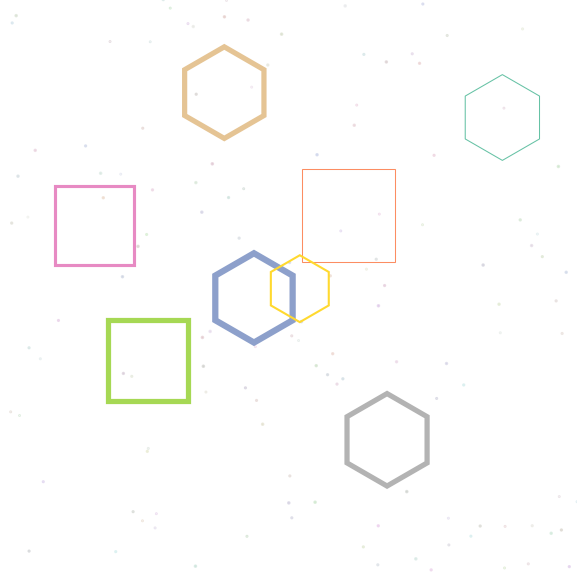[{"shape": "hexagon", "thickness": 0.5, "radius": 0.37, "center": [0.87, 0.796]}, {"shape": "square", "thickness": 0.5, "radius": 0.4, "center": [0.603, 0.626]}, {"shape": "hexagon", "thickness": 3, "radius": 0.39, "center": [0.44, 0.483]}, {"shape": "square", "thickness": 1.5, "radius": 0.34, "center": [0.163, 0.609]}, {"shape": "square", "thickness": 2.5, "radius": 0.35, "center": [0.257, 0.375]}, {"shape": "hexagon", "thickness": 1, "radius": 0.29, "center": [0.519, 0.499]}, {"shape": "hexagon", "thickness": 2.5, "radius": 0.4, "center": [0.388, 0.839]}, {"shape": "hexagon", "thickness": 2.5, "radius": 0.4, "center": [0.67, 0.238]}]